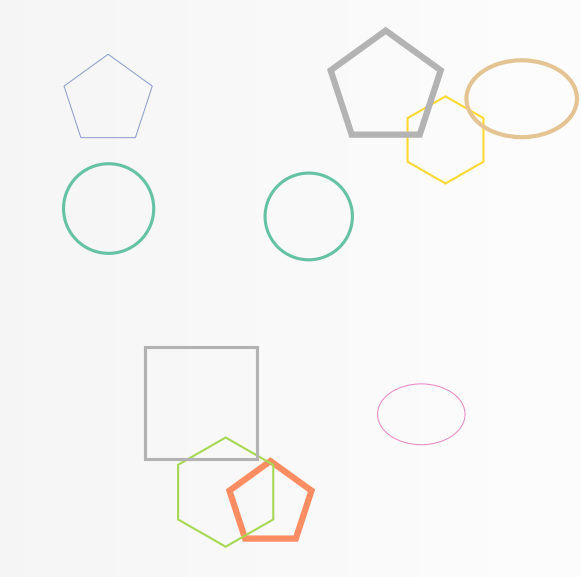[{"shape": "circle", "thickness": 1.5, "radius": 0.38, "center": [0.531, 0.624]}, {"shape": "circle", "thickness": 1.5, "radius": 0.39, "center": [0.187, 0.638]}, {"shape": "pentagon", "thickness": 3, "radius": 0.37, "center": [0.465, 0.127]}, {"shape": "pentagon", "thickness": 0.5, "radius": 0.4, "center": [0.186, 0.825]}, {"shape": "oval", "thickness": 0.5, "radius": 0.38, "center": [0.725, 0.282]}, {"shape": "hexagon", "thickness": 1, "radius": 0.47, "center": [0.388, 0.147]}, {"shape": "hexagon", "thickness": 1, "radius": 0.38, "center": [0.766, 0.757]}, {"shape": "oval", "thickness": 2, "radius": 0.48, "center": [0.898, 0.828]}, {"shape": "square", "thickness": 1.5, "radius": 0.48, "center": [0.346, 0.302]}, {"shape": "pentagon", "thickness": 3, "radius": 0.5, "center": [0.664, 0.847]}]